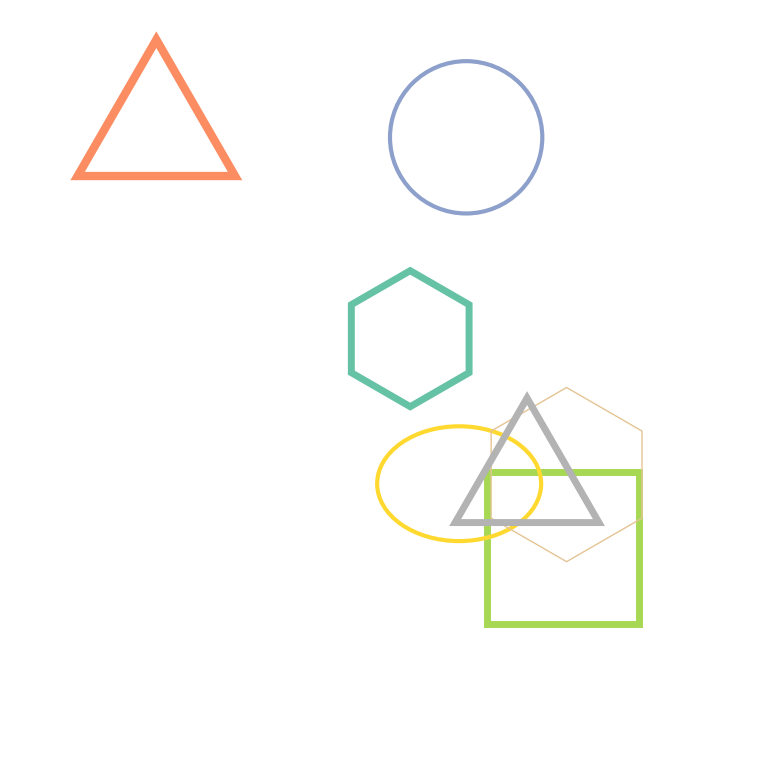[{"shape": "hexagon", "thickness": 2.5, "radius": 0.44, "center": [0.533, 0.56]}, {"shape": "triangle", "thickness": 3, "radius": 0.59, "center": [0.203, 0.83]}, {"shape": "circle", "thickness": 1.5, "radius": 0.49, "center": [0.605, 0.822]}, {"shape": "square", "thickness": 2.5, "radius": 0.49, "center": [0.731, 0.288]}, {"shape": "oval", "thickness": 1.5, "radius": 0.53, "center": [0.596, 0.372]}, {"shape": "hexagon", "thickness": 0.5, "radius": 0.57, "center": [0.736, 0.384]}, {"shape": "triangle", "thickness": 2.5, "radius": 0.54, "center": [0.684, 0.375]}]